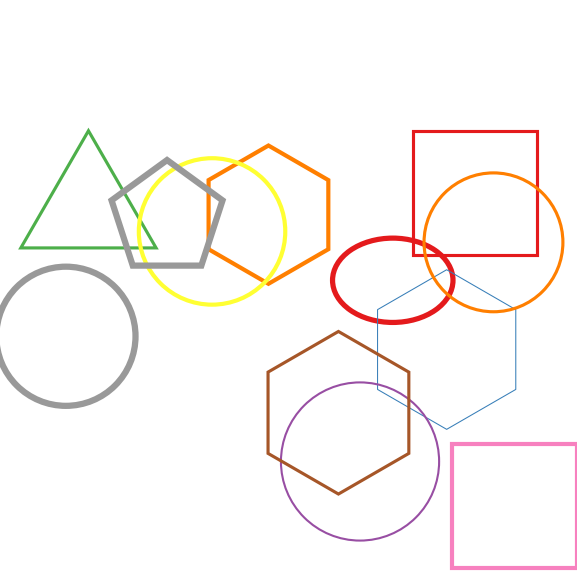[{"shape": "oval", "thickness": 2.5, "radius": 0.52, "center": [0.68, 0.514]}, {"shape": "square", "thickness": 1.5, "radius": 0.54, "center": [0.822, 0.665]}, {"shape": "hexagon", "thickness": 0.5, "radius": 0.69, "center": [0.773, 0.394]}, {"shape": "triangle", "thickness": 1.5, "radius": 0.68, "center": [0.153, 0.637]}, {"shape": "circle", "thickness": 1, "radius": 0.68, "center": [0.623, 0.2]}, {"shape": "circle", "thickness": 1.5, "radius": 0.6, "center": [0.854, 0.58]}, {"shape": "hexagon", "thickness": 2, "radius": 0.6, "center": [0.465, 0.627]}, {"shape": "circle", "thickness": 2, "radius": 0.63, "center": [0.367, 0.598]}, {"shape": "hexagon", "thickness": 1.5, "radius": 0.7, "center": [0.586, 0.284]}, {"shape": "square", "thickness": 2, "radius": 0.54, "center": [0.891, 0.123]}, {"shape": "circle", "thickness": 3, "radius": 0.6, "center": [0.114, 0.417]}, {"shape": "pentagon", "thickness": 3, "radius": 0.51, "center": [0.289, 0.621]}]